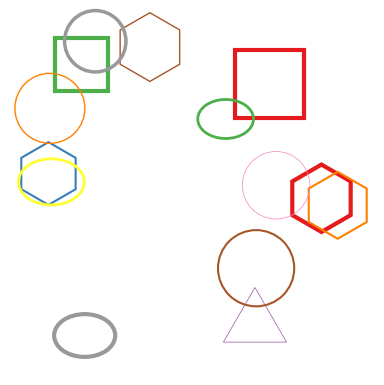[{"shape": "square", "thickness": 3, "radius": 0.44, "center": [0.7, 0.783]}, {"shape": "hexagon", "thickness": 3, "radius": 0.44, "center": [0.835, 0.485]}, {"shape": "hexagon", "thickness": 1.5, "radius": 0.41, "center": [0.126, 0.549]}, {"shape": "oval", "thickness": 2, "radius": 0.36, "center": [0.586, 0.691]}, {"shape": "square", "thickness": 3, "radius": 0.34, "center": [0.212, 0.833]}, {"shape": "triangle", "thickness": 0.5, "radius": 0.47, "center": [0.662, 0.159]}, {"shape": "hexagon", "thickness": 1.5, "radius": 0.43, "center": [0.877, 0.467]}, {"shape": "circle", "thickness": 1, "radius": 0.45, "center": [0.13, 0.719]}, {"shape": "oval", "thickness": 2, "radius": 0.43, "center": [0.133, 0.528]}, {"shape": "hexagon", "thickness": 1, "radius": 0.45, "center": [0.389, 0.878]}, {"shape": "circle", "thickness": 1.5, "radius": 0.49, "center": [0.665, 0.303]}, {"shape": "circle", "thickness": 0.5, "radius": 0.44, "center": [0.717, 0.519]}, {"shape": "oval", "thickness": 3, "radius": 0.4, "center": [0.22, 0.129]}, {"shape": "circle", "thickness": 2.5, "radius": 0.4, "center": [0.247, 0.893]}]